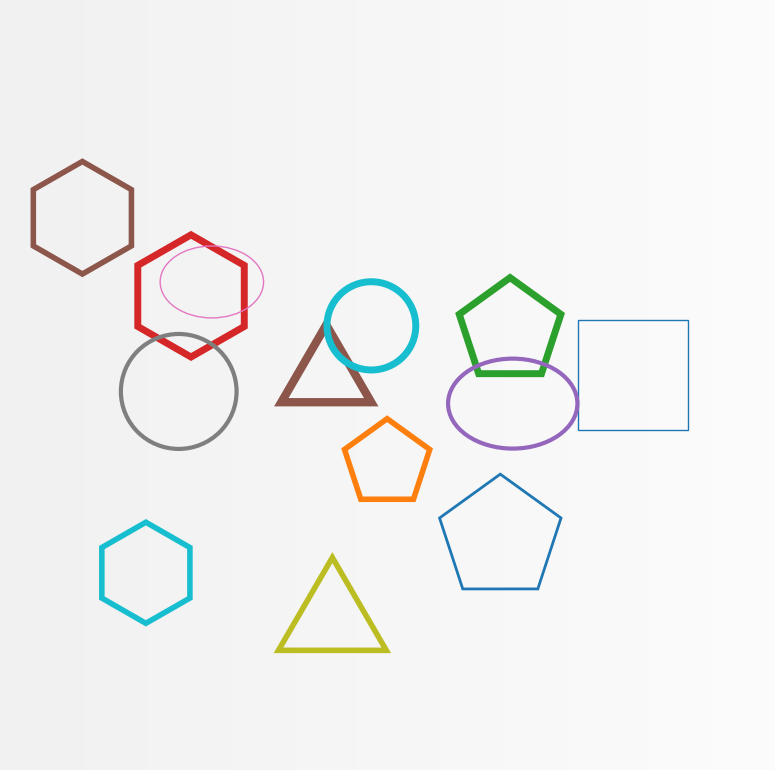[{"shape": "pentagon", "thickness": 1, "radius": 0.41, "center": [0.646, 0.302]}, {"shape": "square", "thickness": 0.5, "radius": 0.36, "center": [0.816, 0.513]}, {"shape": "pentagon", "thickness": 2, "radius": 0.29, "center": [0.5, 0.398]}, {"shape": "pentagon", "thickness": 2.5, "radius": 0.34, "center": [0.658, 0.57]}, {"shape": "hexagon", "thickness": 2.5, "radius": 0.4, "center": [0.246, 0.616]}, {"shape": "oval", "thickness": 1.5, "radius": 0.42, "center": [0.662, 0.476]}, {"shape": "hexagon", "thickness": 2, "radius": 0.37, "center": [0.106, 0.717]}, {"shape": "triangle", "thickness": 3, "radius": 0.33, "center": [0.421, 0.511]}, {"shape": "oval", "thickness": 0.5, "radius": 0.33, "center": [0.273, 0.634]}, {"shape": "circle", "thickness": 1.5, "radius": 0.37, "center": [0.231, 0.492]}, {"shape": "triangle", "thickness": 2, "radius": 0.4, "center": [0.429, 0.196]}, {"shape": "hexagon", "thickness": 2, "radius": 0.33, "center": [0.188, 0.256]}, {"shape": "circle", "thickness": 2.5, "radius": 0.29, "center": [0.479, 0.577]}]